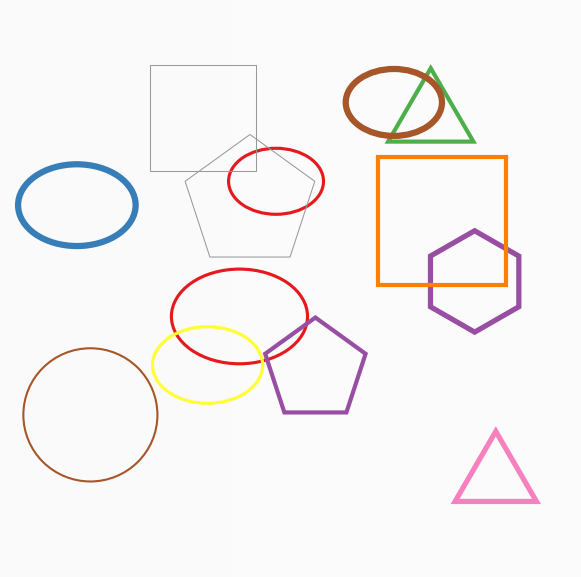[{"shape": "oval", "thickness": 1.5, "radius": 0.59, "center": [0.412, 0.451]}, {"shape": "oval", "thickness": 1.5, "radius": 0.41, "center": [0.475, 0.685]}, {"shape": "oval", "thickness": 3, "radius": 0.51, "center": [0.132, 0.644]}, {"shape": "triangle", "thickness": 2, "radius": 0.42, "center": [0.741, 0.796]}, {"shape": "pentagon", "thickness": 2, "radius": 0.45, "center": [0.543, 0.358]}, {"shape": "hexagon", "thickness": 2.5, "radius": 0.44, "center": [0.817, 0.512]}, {"shape": "square", "thickness": 2, "radius": 0.55, "center": [0.76, 0.617]}, {"shape": "oval", "thickness": 1.5, "radius": 0.47, "center": [0.357, 0.367]}, {"shape": "circle", "thickness": 1, "radius": 0.58, "center": [0.155, 0.281]}, {"shape": "oval", "thickness": 3, "radius": 0.41, "center": [0.678, 0.822]}, {"shape": "triangle", "thickness": 2.5, "radius": 0.4, "center": [0.853, 0.171]}, {"shape": "pentagon", "thickness": 0.5, "radius": 0.59, "center": [0.43, 0.649]}, {"shape": "square", "thickness": 0.5, "radius": 0.46, "center": [0.35, 0.795]}]